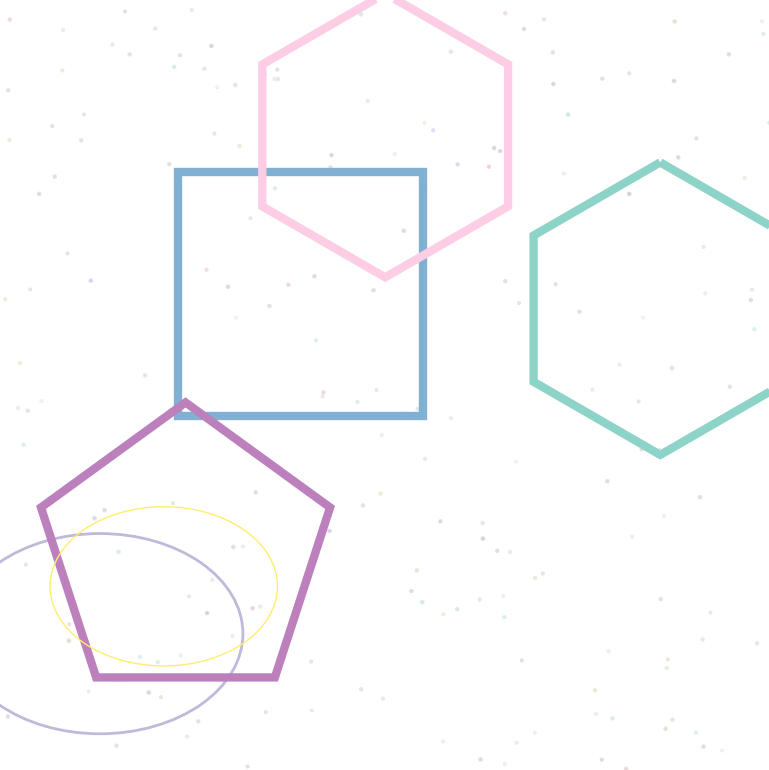[{"shape": "hexagon", "thickness": 3, "radius": 0.95, "center": [0.857, 0.599]}, {"shape": "oval", "thickness": 1, "radius": 0.93, "center": [0.13, 0.177]}, {"shape": "square", "thickness": 3, "radius": 0.79, "center": [0.39, 0.618]}, {"shape": "hexagon", "thickness": 3, "radius": 0.92, "center": [0.5, 0.824]}, {"shape": "pentagon", "thickness": 3, "radius": 0.99, "center": [0.241, 0.28]}, {"shape": "oval", "thickness": 0.5, "radius": 0.74, "center": [0.213, 0.239]}]